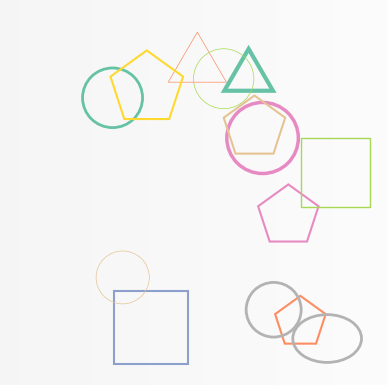[{"shape": "triangle", "thickness": 3, "radius": 0.36, "center": [0.642, 0.801]}, {"shape": "circle", "thickness": 2, "radius": 0.39, "center": [0.29, 0.746]}, {"shape": "pentagon", "thickness": 1.5, "radius": 0.34, "center": [0.775, 0.163]}, {"shape": "triangle", "thickness": 0.5, "radius": 0.43, "center": [0.509, 0.83]}, {"shape": "square", "thickness": 1.5, "radius": 0.48, "center": [0.389, 0.15]}, {"shape": "pentagon", "thickness": 1.5, "radius": 0.41, "center": [0.744, 0.439]}, {"shape": "circle", "thickness": 2.5, "radius": 0.46, "center": [0.678, 0.642]}, {"shape": "circle", "thickness": 0.5, "radius": 0.39, "center": [0.577, 0.796]}, {"shape": "square", "thickness": 1, "radius": 0.45, "center": [0.865, 0.552]}, {"shape": "pentagon", "thickness": 1.5, "radius": 0.49, "center": [0.379, 0.771]}, {"shape": "circle", "thickness": 0.5, "radius": 0.34, "center": [0.317, 0.279]}, {"shape": "pentagon", "thickness": 1.5, "radius": 0.42, "center": [0.657, 0.668]}, {"shape": "oval", "thickness": 2, "radius": 0.44, "center": [0.844, 0.121]}, {"shape": "circle", "thickness": 2, "radius": 0.35, "center": [0.706, 0.195]}]